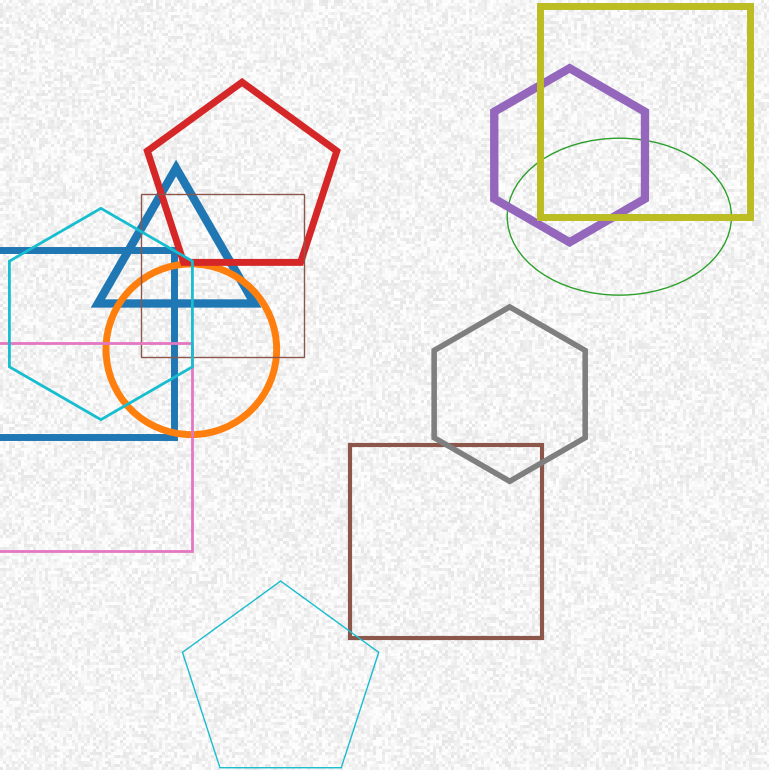[{"shape": "triangle", "thickness": 3, "radius": 0.59, "center": [0.229, 0.665]}, {"shape": "square", "thickness": 2.5, "radius": 0.61, "center": [0.104, 0.554]}, {"shape": "circle", "thickness": 2.5, "radius": 0.55, "center": [0.248, 0.546]}, {"shape": "oval", "thickness": 0.5, "radius": 0.73, "center": [0.804, 0.719]}, {"shape": "pentagon", "thickness": 2.5, "radius": 0.65, "center": [0.314, 0.764]}, {"shape": "hexagon", "thickness": 3, "radius": 0.57, "center": [0.74, 0.798]}, {"shape": "square", "thickness": 0.5, "radius": 0.53, "center": [0.289, 0.642]}, {"shape": "square", "thickness": 1.5, "radius": 0.63, "center": [0.579, 0.297]}, {"shape": "square", "thickness": 1, "radius": 0.68, "center": [0.114, 0.419]}, {"shape": "hexagon", "thickness": 2, "radius": 0.57, "center": [0.662, 0.488]}, {"shape": "square", "thickness": 2.5, "radius": 0.68, "center": [0.838, 0.855]}, {"shape": "pentagon", "thickness": 0.5, "radius": 0.67, "center": [0.364, 0.111]}, {"shape": "hexagon", "thickness": 1, "radius": 0.69, "center": [0.131, 0.592]}]